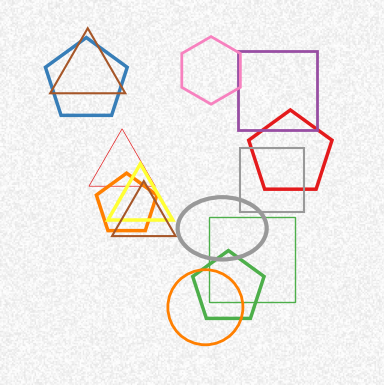[{"shape": "pentagon", "thickness": 2.5, "radius": 0.57, "center": [0.754, 0.601]}, {"shape": "triangle", "thickness": 0.5, "radius": 0.5, "center": [0.317, 0.566]}, {"shape": "pentagon", "thickness": 2.5, "radius": 0.56, "center": [0.224, 0.791]}, {"shape": "pentagon", "thickness": 2.5, "radius": 0.49, "center": [0.593, 0.252]}, {"shape": "square", "thickness": 1, "radius": 0.56, "center": [0.654, 0.326]}, {"shape": "square", "thickness": 2, "radius": 0.52, "center": [0.721, 0.765]}, {"shape": "circle", "thickness": 2, "radius": 0.49, "center": [0.533, 0.202]}, {"shape": "pentagon", "thickness": 2.5, "radius": 0.41, "center": [0.329, 0.468]}, {"shape": "triangle", "thickness": 2.5, "radius": 0.49, "center": [0.365, 0.477]}, {"shape": "triangle", "thickness": 1.5, "radius": 0.56, "center": [0.228, 0.814]}, {"shape": "triangle", "thickness": 1.5, "radius": 0.48, "center": [0.374, 0.434]}, {"shape": "hexagon", "thickness": 2, "radius": 0.44, "center": [0.548, 0.817]}, {"shape": "square", "thickness": 1.5, "radius": 0.42, "center": [0.707, 0.532]}, {"shape": "oval", "thickness": 3, "radius": 0.58, "center": [0.577, 0.407]}]